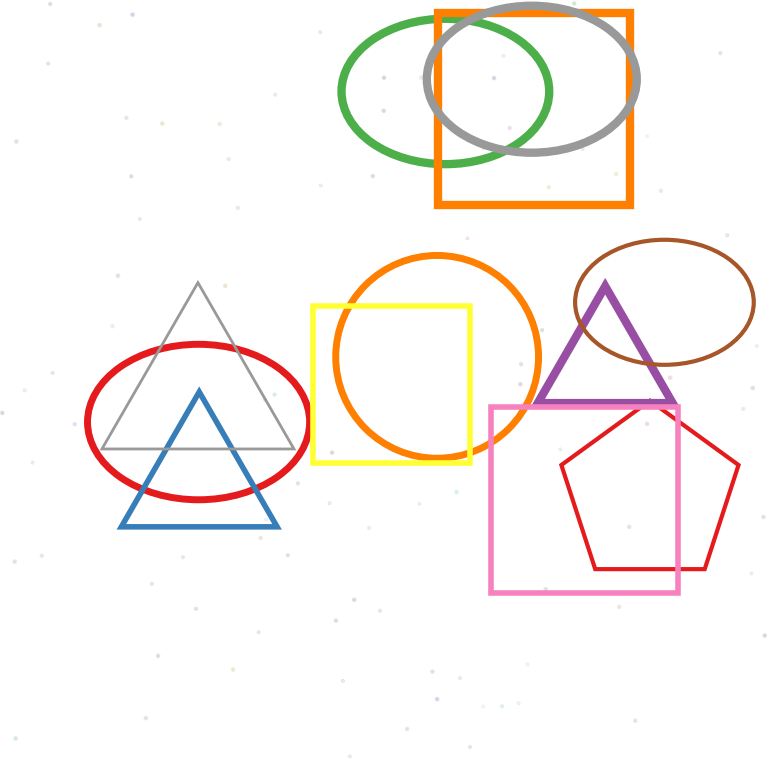[{"shape": "pentagon", "thickness": 1.5, "radius": 0.6, "center": [0.844, 0.359]}, {"shape": "oval", "thickness": 2.5, "radius": 0.72, "center": [0.258, 0.452]}, {"shape": "triangle", "thickness": 2, "radius": 0.58, "center": [0.259, 0.374]}, {"shape": "oval", "thickness": 3, "radius": 0.67, "center": [0.578, 0.881]}, {"shape": "triangle", "thickness": 3, "radius": 0.51, "center": [0.786, 0.527]}, {"shape": "circle", "thickness": 2.5, "radius": 0.66, "center": [0.568, 0.537]}, {"shape": "square", "thickness": 3, "radius": 0.62, "center": [0.693, 0.858]}, {"shape": "square", "thickness": 2, "radius": 0.51, "center": [0.508, 0.501]}, {"shape": "oval", "thickness": 1.5, "radius": 0.58, "center": [0.863, 0.607]}, {"shape": "square", "thickness": 2, "radius": 0.61, "center": [0.759, 0.351]}, {"shape": "oval", "thickness": 3, "radius": 0.68, "center": [0.691, 0.897]}, {"shape": "triangle", "thickness": 1, "radius": 0.72, "center": [0.257, 0.489]}]